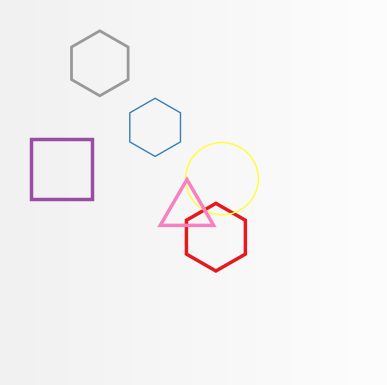[{"shape": "hexagon", "thickness": 2.5, "radius": 0.44, "center": [0.557, 0.384]}, {"shape": "hexagon", "thickness": 1, "radius": 0.38, "center": [0.4, 0.669]}, {"shape": "square", "thickness": 2.5, "radius": 0.4, "center": [0.158, 0.561]}, {"shape": "circle", "thickness": 1, "radius": 0.47, "center": [0.573, 0.536]}, {"shape": "triangle", "thickness": 2.5, "radius": 0.4, "center": [0.482, 0.454]}, {"shape": "hexagon", "thickness": 2, "radius": 0.42, "center": [0.258, 0.836]}]